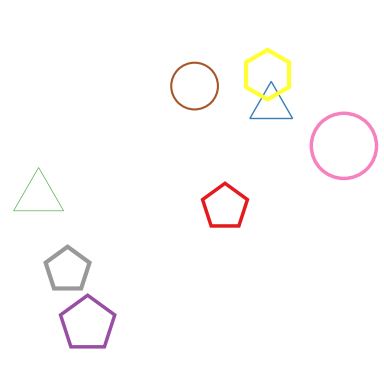[{"shape": "pentagon", "thickness": 2.5, "radius": 0.31, "center": [0.584, 0.463]}, {"shape": "triangle", "thickness": 1, "radius": 0.32, "center": [0.704, 0.724]}, {"shape": "triangle", "thickness": 0.5, "radius": 0.38, "center": [0.1, 0.49]}, {"shape": "pentagon", "thickness": 2.5, "radius": 0.37, "center": [0.228, 0.159]}, {"shape": "hexagon", "thickness": 3, "radius": 0.32, "center": [0.695, 0.806]}, {"shape": "circle", "thickness": 1.5, "radius": 0.3, "center": [0.505, 0.776]}, {"shape": "circle", "thickness": 2.5, "radius": 0.42, "center": [0.893, 0.621]}, {"shape": "pentagon", "thickness": 3, "radius": 0.3, "center": [0.176, 0.299]}]